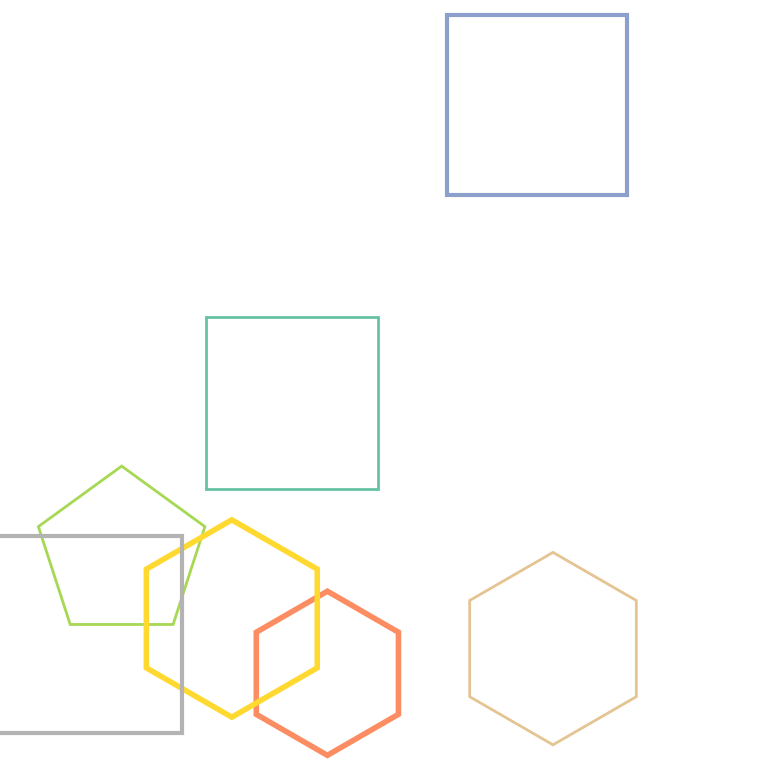[{"shape": "square", "thickness": 1, "radius": 0.56, "center": [0.379, 0.477]}, {"shape": "hexagon", "thickness": 2, "radius": 0.53, "center": [0.425, 0.126]}, {"shape": "square", "thickness": 1.5, "radius": 0.59, "center": [0.697, 0.864]}, {"shape": "pentagon", "thickness": 1, "radius": 0.57, "center": [0.158, 0.281]}, {"shape": "hexagon", "thickness": 2, "radius": 0.64, "center": [0.301, 0.197]}, {"shape": "hexagon", "thickness": 1, "radius": 0.62, "center": [0.718, 0.158]}, {"shape": "square", "thickness": 1.5, "radius": 0.64, "center": [0.109, 0.176]}]